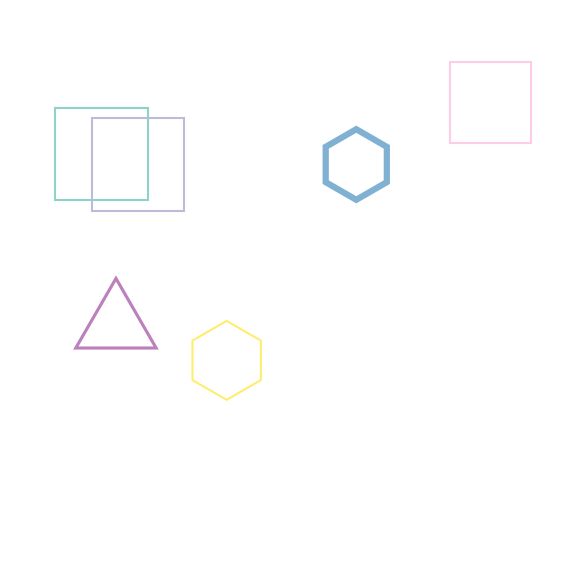[{"shape": "square", "thickness": 1, "radius": 0.4, "center": [0.175, 0.732]}, {"shape": "square", "thickness": 1, "radius": 0.4, "center": [0.239, 0.715]}, {"shape": "hexagon", "thickness": 3, "radius": 0.31, "center": [0.617, 0.714]}, {"shape": "square", "thickness": 1, "radius": 0.35, "center": [0.849, 0.822]}, {"shape": "triangle", "thickness": 1.5, "radius": 0.4, "center": [0.201, 0.437]}, {"shape": "hexagon", "thickness": 1, "radius": 0.34, "center": [0.392, 0.375]}]